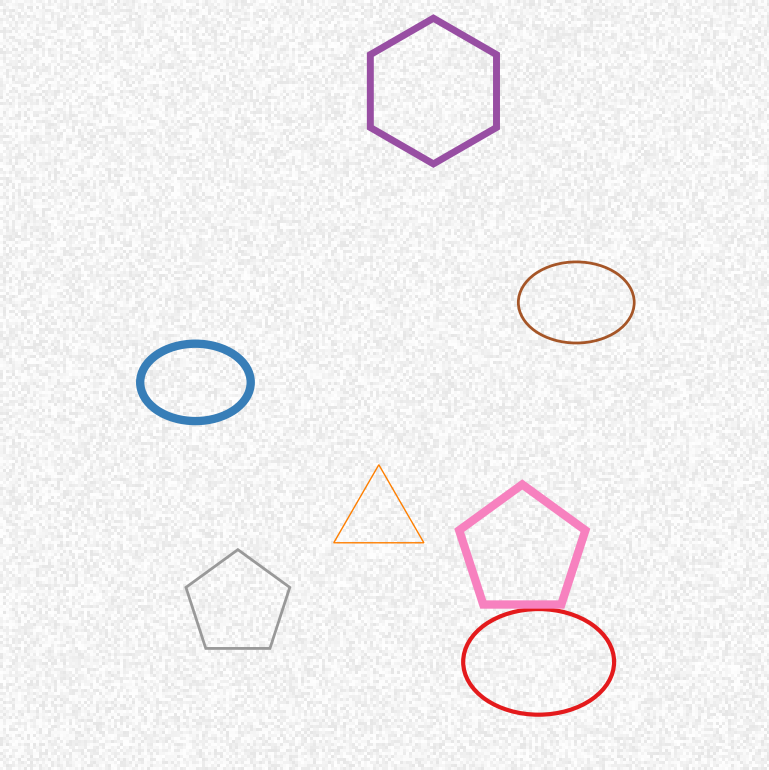[{"shape": "oval", "thickness": 1.5, "radius": 0.49, "center": [0.7, 0.14]}, {"shape": "oval", "thickness": 3, "radius": 0.36, "center": [0.254, 0.503]}, {"shape": "hexagon", "thickness": 2.5, "radius": 0.47, "center": [0.563, 0.882]}, {"shape": "triangle", "thickness": 0.5, "radius": 0.34, "center": [0.492, 0.329]}, {"shape": "oval", "thickness": 1, "radius": 0.38, "center": [0.748, 0.607]}, {"shape": "pentagon", "thickness": 3, "radius": 0.43, "center": [0.678, 0.285]}, {"shape": "pentagon", "thickness": 1, "radius": 0.35, "center": [0.309, 0.215]}]